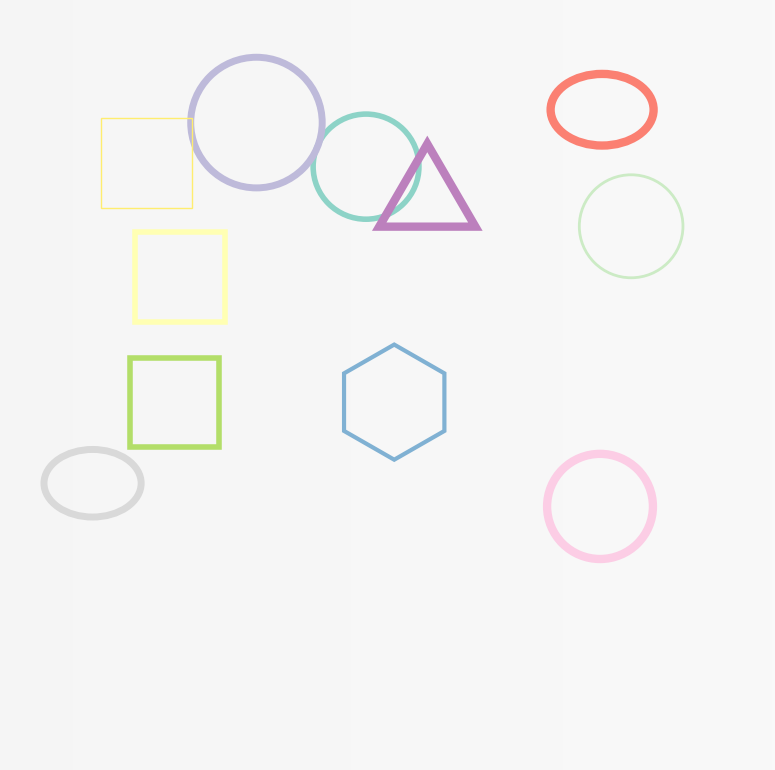[{"shape": "circle", "thickness": 2, "radius": 0.34, "center": [0.472, 0.784]}, {"shape": "square", "thickness": 2, "radius": 0.29, "center": [0.232, 0.641]}, {"shape": "circle", "thickness": 2.5, "radius": 0.42, "center": [0.331, 0.841]}, {"shape": "oval", "thickness": 3, "radius": 0.33, "center": [0.777, 0.857]}, {"shape": "hexagon", "thickness": 1.5, "radius": 0.37, "center": [0.509, 0.478]}, {"shape": "square", "thickness": 2, "radius": 0.29, "center": [0.225, 0.478]}, {"shape": "circle", "thickness": 3, "radius": 0.34, "center": [0.774, 0.342]}, {"shape": "oval", "thickness": 2.5, "radius": 0.31, "center": [0.119, 0.372]}, {"shape": "triangle", "thickness": 3, "radius": 0.36, "center": [0.551, 0.741]}, {"shape": "circle", "thickness": 1, "radius": 0.33, "center": [0.814, 0.706]}, {"shape": "square", "thickness": 0.5, "radius": 0.29, "center": [0.189, 0.788]}]